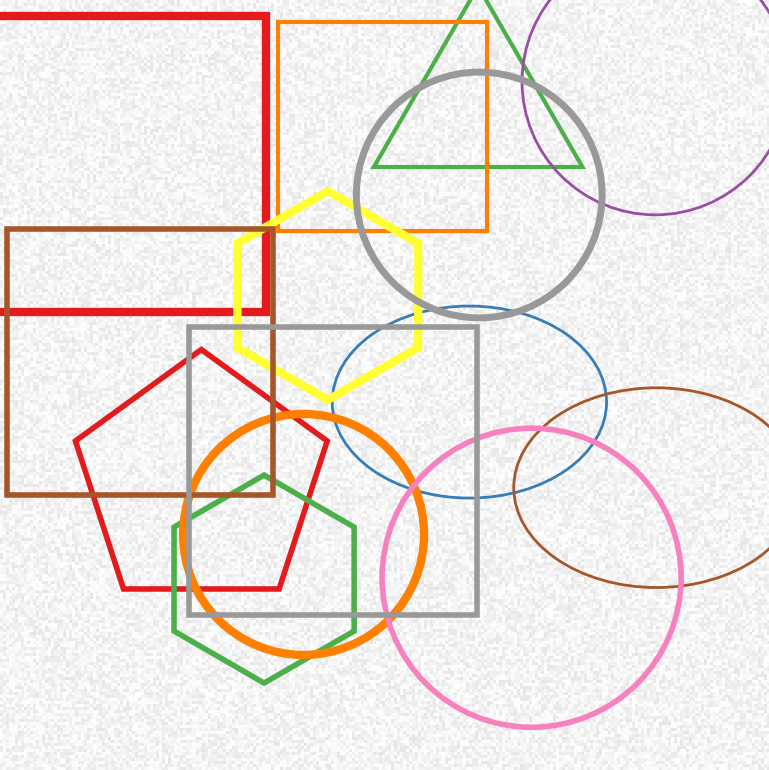[{"shape": "square", "thickness": 3, "radius": 0.96, "center": [0.154, 0.787]}, {"shape": "pentagon", "thickness": 2, "radius": 0.86, "center": [0.261, 0.374]}, {"shape": "oval", "thickness": 1, "radius": 0.89, "center": [0.61, 0.478]}, {"shape": "hexagon", "thickness": 2, "radius": 0.68, "center": [0.343, 0.248]}, {"shape": "triangle", "thickness": 1.5, "radius": 0.78, "center": [0.621, 0.861]}, {"shape": "circle", "thickness": 1, "radius": 0.87, "center": [0.851, 0.894]}, {"shape": "circle", "thickness": 3, "radius": 0.78, "center": [0.394, 0.306]}, {"shape": "square", "thickness": 1.5, "radius": 0.68, "center": [0.497, 0.835]}, {"shape": "hexagon", "thickness": 3, "radius": 0.68, "center": [0.426, 0.616]}, {"shape": "square", "thickness": 2, "radius": 0.86, "center": [0.182, 0.53]}, {"shape": "oval", "thickness": 1, "radius": 0.93, "center": [0.853, 0.367]}, {"shape": "circle", "thickness": 2, "radius": 0.97, "center": [0.69, 0.25]}, {"shape": "square", "thickness": 2, "radius": 0.94, "center": [0.432, 0.388]}, {"shape": "circle", "thickness": 2.5, "radius": 0.8, "center": [0.622, 0.747]}]